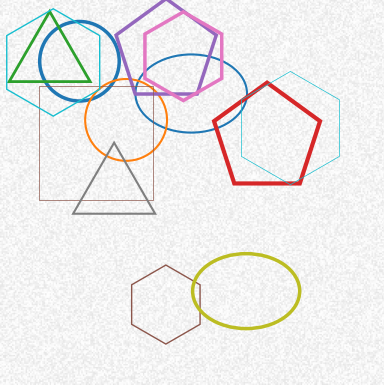[{"shape": "circle", "thickness": 2.5, "radius": 0.52, "center": [0.206, 0.841]}, {"shape": "oval", "thickness": 1.5, "radius": 0.72, "center": [0.497, 0.757]}, {"shape": "circle", "thickness": 1.5, "radius": 0.53, "center": [0.328, 0.689]}, {"shape": "triangle", "thickness": 2, "radius": 0.61, "center": [0.129, 0.849]}, {"shape": "pentagon", "thickness": 3, "radius": 0.72, "center": [0.694, 0.641]}, {"shape": "pentagon", "thickness": 2.5, "radius": 0.68, "center": [0.432, 0.867]}, {"shape": "hexagon", "thickness": 1, "radius": 0.51, "center": [0.431, 0.209]}, {"shape": "square", "thickness": 0.5, "radius": 0.74, "center": [0.249, 0.629]}, {"shape": "hexagon", "thickness": 2.5, "radius": 0.58, "center": [0.476, 0.854]}, {"shape": "triangle", "thickness": 1.5, "radius": 0.61, "center": [0.296, 0.506]}, {"shape": "oval", "thickness": 2.5, "radius": 0.7, "center": [0.639, 0.244]}, {"shape": "hexagon", "thickness": 1, "radius": 0.7, "center": [0.138, 0.838]}, {"shape": "hexagon", "thickness": 0.5, "radius": 0.74, "center": [0.754, 0.667]}]